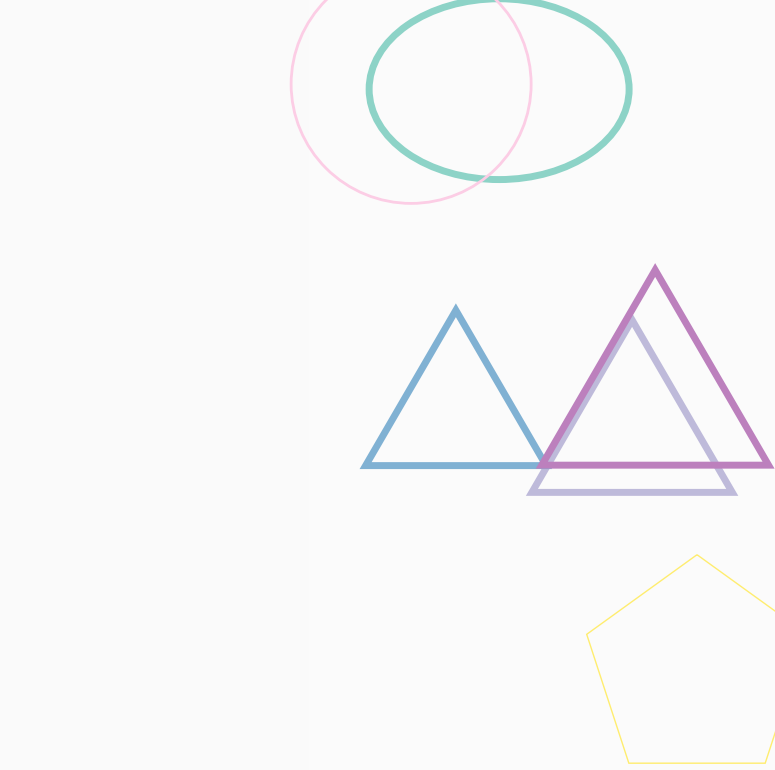[{"shape": "oval", "thickness": 2.5, "radius": 0.84, "center": [0.644, 0.884]}, {"shape": "triangle", "thickness": 2.5, "radius": 0.75, "center": [0.816, 0.435]}, {"shape": "triangle", "thickness": 2.5, "radius": 0.67, "center": [0.588, 0.463]}, {"shape": "circle", "thickness": 1, "radius": 0.77, "center": [0.53, 0.891]}, {"shape": "triangle", "thickness": 2.5, "radius": 0.84, "center": [0.845, 0.48]}, {"shape": "pentagon", "thickness": 0.5, "radius": 0.75, "center": [0.899, 0.13]}]